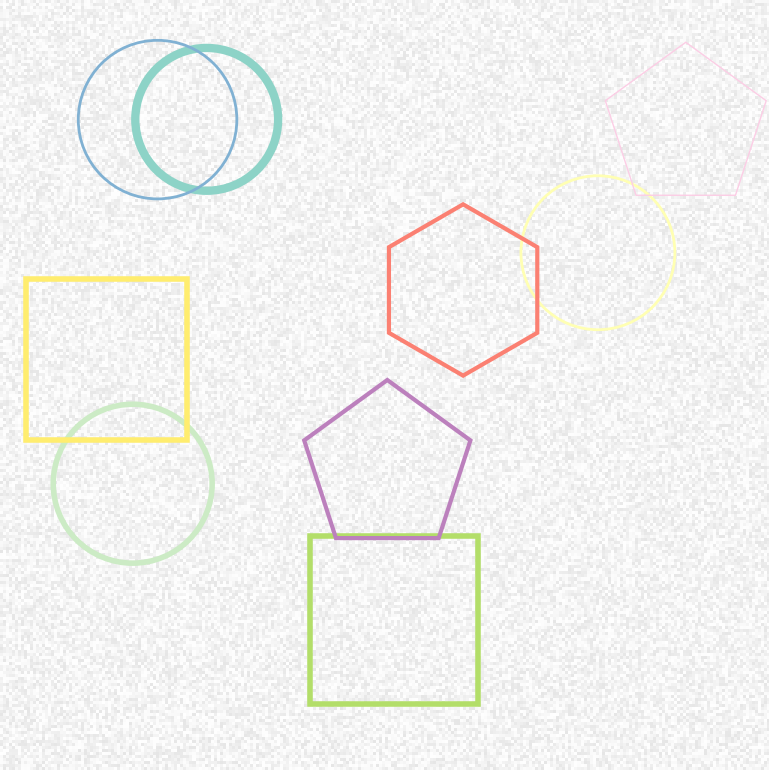[{"shape": "circle", "thickness": 3, "radius": 0.46, "center": [0.268, 0.845]}, {"shape": "circle", "thickness": 1, "radius": 0.5, "center": [0.776, 0.672]}, {"shape": "hexagon", "thickness": 1.5, "radius": 0.56, "center": [0.601, 0.623]}, {"shape": "circle", "thickness": 1, "radius": 0.51, "center": [0.205, 0.845]}, {"shape": "square", "thickness": 2, "radius": 0.54, "center": [0.512, 0.195]}, {"shape": "pentagon", "thickness": 0.5, "radius": 0.55, "center": [0.891, 0.835]}, {"shape": "pentagon", "thickness": 1.5, "radius": 0.57, "center": [0.503, 0.393]}, {"shape": "circle", "thickness": 2, "radius": 0.52, "center": [0.172, 0.372]}, {"shape": "square", "thickness": 2, "radius": 0.52, "center": [0.139, 0.533]}]